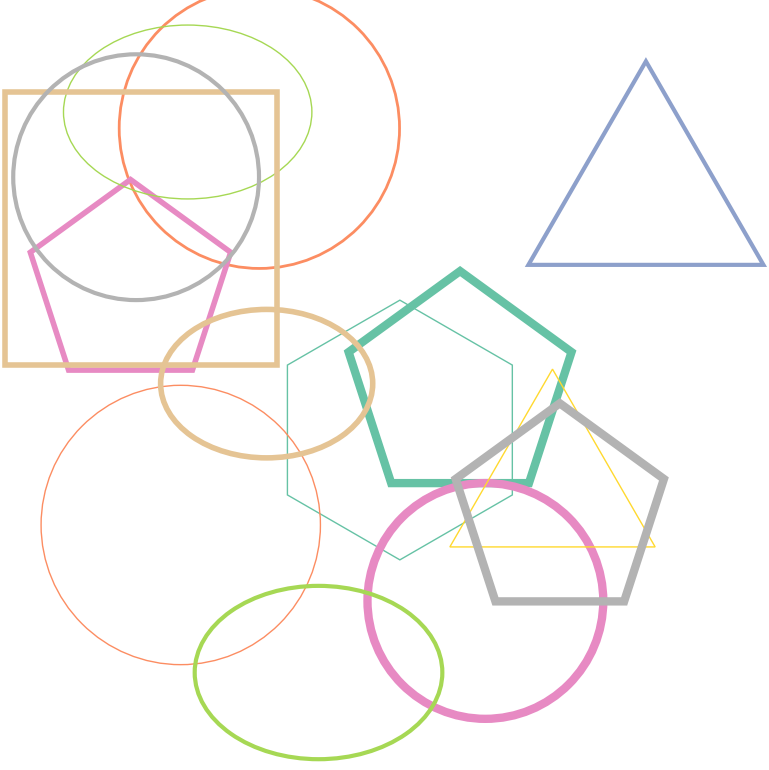[{"shape": "hexagon", "thickness": 0.5, "radius": 0.84, "center": [0.519, 0.442]}, {"shape": "pentagon", "thickness": 3, "radius": 0.76, "center": [0.597, 0.496]}, {"shape": "circle", "thickness": 0.5, "radius": 0.91, "center": [0.235, 0.318]}, {"shape": "circle", "thickness": 1, "radius": 0.91, "center": [0.337, 0.833]}, {"shape": "triangle", "thickness": 1.5, "radius": 0.88, "center": [0.839, 0.744]}, {"shape": "pentagon", "thickness": 2, "radius": 0.68, "center": [0.169, 0.63]}, {"shape": "circle", "thickness": 3, "radius": 0.77, "center": [0.63, 0.22]}, {"shape": "oval", "thickness": 0.5, "radius": 0.81, "center": [0.244, 0.855]}, {"shape": "oval", "thickness": 1.5, "radius": 0.8, "center": [0.414, 0.127]}, {"shape": "triangle", "thickness": 0.5, "radius": 0.77, "center": [0.718, 0.367]}, {"shape": "oval", "thickness": 2, "radius": 0.69, "center": [0.346, 0.502]}, {"shape": "square", "thickness": 2, "radius": 0.89, "center": [0.183, 0.703]}, {"shape": "circle", "thickness": 1.5, "radius": 0.8, "center": [0.177, 0.77]}, {"shape": "pentagon", "thickness": 3, "radius": 0.71, "center": [0.727, 0.334]}]